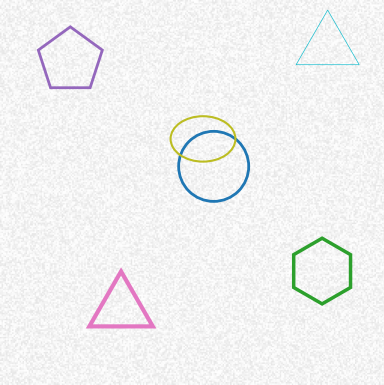[{"shape": "circle", "thickness": 2, "radius": 0.45, "center": [0.555, 0.568]}, {"shape": "hexagon", "thickness": 2.5, "radius": 0.43, "center": [0.837, 0.296]}, {"shape": "pentagon", "thickness": 2, "radius": 0.44, "center": [0.183, 0.843]}, {"shape": "triangle", "thickness": 3, "radius": 0.48, "center": [0.314, 0.2]}, {"shape": "oval", "thickness": 1.5, "radius": 0.42, "center": [0.527, 0.639]}, {"shape": "triangle", "thickness": 0.5, "radius": 0.47, "center": [0.851, 0.879]}]